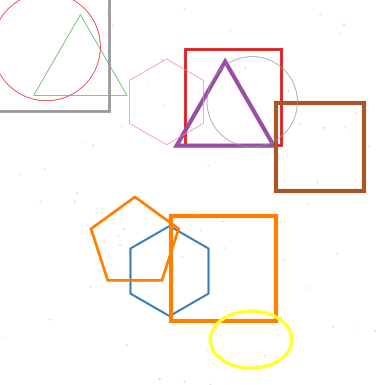[{"shape": "square", "thickness": 2, "radius": 0.62, "center": [0.605, 0.749]}, {"shape": "circle", "thickness": 0.5, "radius": 0.7, "center": [0.121, 0.878]}, {"shape": "hexagon", "thickness": 1.5, "radius": 0.59, "center": [0.44, 0.296]}, {"shape": "triangle", "thickness": 0.5, "radius": 0.7, "center": [0.209, 0.822]}, {"shape": "triangle", "thickness": 3, "radius": 0.73, "center": [0.585, 0.694]}, {"shape": "pentagon", "thickness": 2, "radius": 0.6, "center": [0.35, 0.369]}, {"shape": "square", "thickness": 3, "radius": 0.68, "center": [0.581, 0.303]}, {"shape": "oval", "thickness": 2.5, "radius": 0.53, "center": [0.652, 0.118]}, {"shape": "square", "thickness": 3, "radius": 0.57, "center": [0.831, 0.619]}, {"shape": "hexagon", "thickness": 0.5, "radius": 0.56, "center": [0.432, 0.735]}, {"shape": "square", "thickness": 2, "radius": 0.73, "center": [0.139, 0.858]}, {"shape": "circle", "thickness": 0.5, "radius": 0.59, "center": [0.655, 0.736]}]